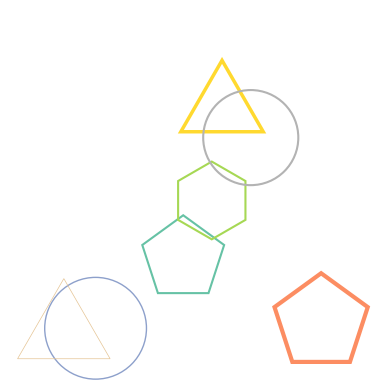[{"shape": "pentagon", "thickness": 1.5, "radius": 0.56, "center": [0.476, 0.329]}, {"shape": "pentagon", "thickness": 3, "radius": 0.64, "center": [0.834, 0.163]}, {"shape": "circle", "thickness": 1, "radius": 0.66, "center": [0.248, 0.147]}, {"shape": "hexagon", "thickness": 1.5, "radius": 0.5, "center": [0.55, 0.479]}, {"shape": "triangle", "thickness": 2.5, "radius": 0.62, "center": [0.577, 0.72]}, {"shape": "triangle", "thickness": 0.5, "radius": 0.69, "center": [0.166, 0.138]}, {"shape": "circle", "thickness": 1.5, "radius": 0.62, "center": [0.651, 0.643]}]